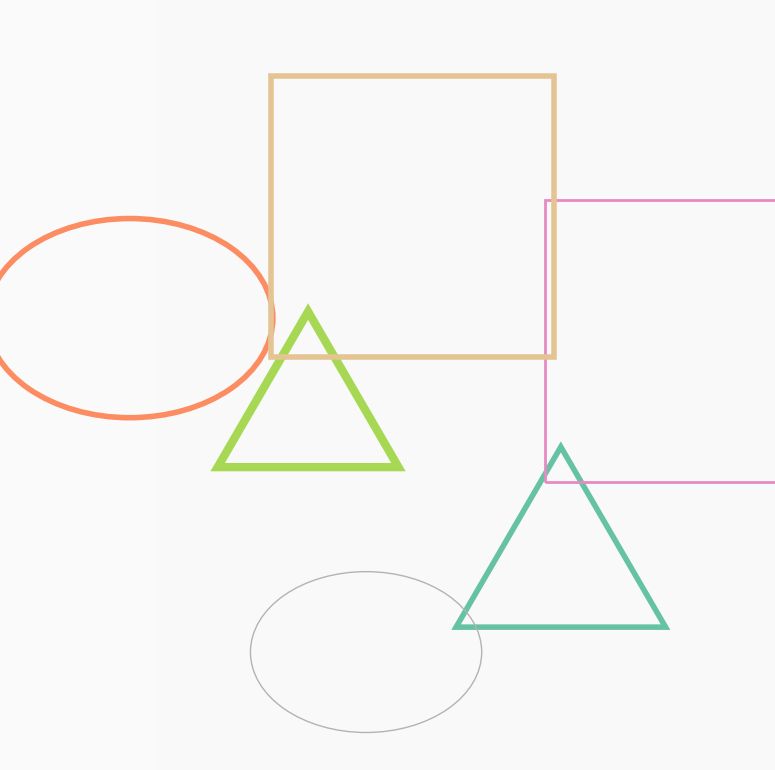[{"shape": "triangle", "thickness": 2, "radius": 0.78, "center": [0.724, 0.264]}, {"shape": "oval", "thickness": 2, "radius": 0.92, "center": [0.167, 0.587]}, {"shape": "square", "thickness": 1, "radius": 0.92, "center": [0.887, 0.557]}, {"shape": "triangle", "thickness": 3, "radius": 0.67, "center": [0.398, 0.461]}, {"shape": "square", "thickness": 2, "radius": 0.91, "center": [0.532, 0.719]}, {"shape": "oval", "thickness": 0.5, "radius": 0.75, "center": [0.472, 0.153]}]